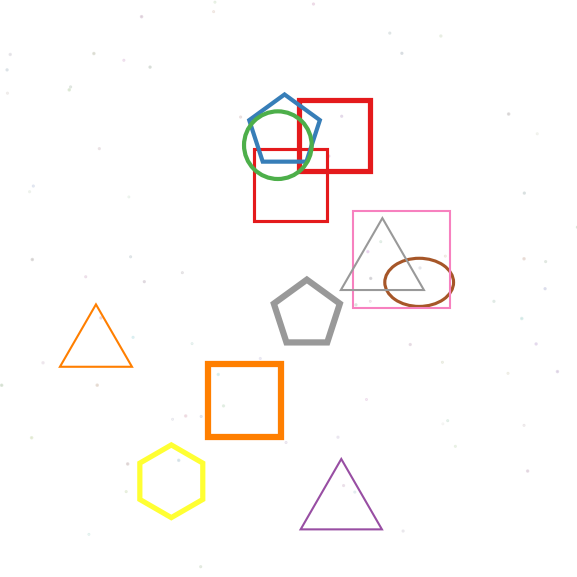[{"shape": "square", "thickness": 1.5, "radius": 0.31, "center": [0.503, 0.679]}, {"shape": "square", "thickness": 2.5, "radius": 0.31, "center": [0.58, 0.764]}, {"shape": "pentagon", "thickness": 2, "radius": 0.32, "center": [0.493, 0.771]}, {"shape": "circle", "thickness": 2, "radius": 0.29, "center": [0.481, 0.748]}, {"shape": "triangle", "thickness": 1, "radius": 0.41, "center": [0.591, 0.123]}, {"shape": "triangle", "thickness": 1, "radius": 0.36, "center": [0.166, 0.4]}, {"shape": "square", "thickness": 3, "radius": 0.32, "center": [0.423, 0.306]}, {"shape": "hexagon", "thickness": 2.5, "radius": 0.31, "center": [0.297, 0.166]}, {"shape": "oval", "thickness": 1.5, "radius": 0.3, "center": [0.726, 0.51]}, {"shape": "square", "thickness": 1, "radius": 0.42, "center": [0.695, 0.55]}, {"shape": "triangle", "thickness": 1, "radius": 0.42, "center": [0.662, 0.538]}, {"shape": "pentagon", "thickness": 3, "radius": 0.3, "center": [0.531, 0.455]}]